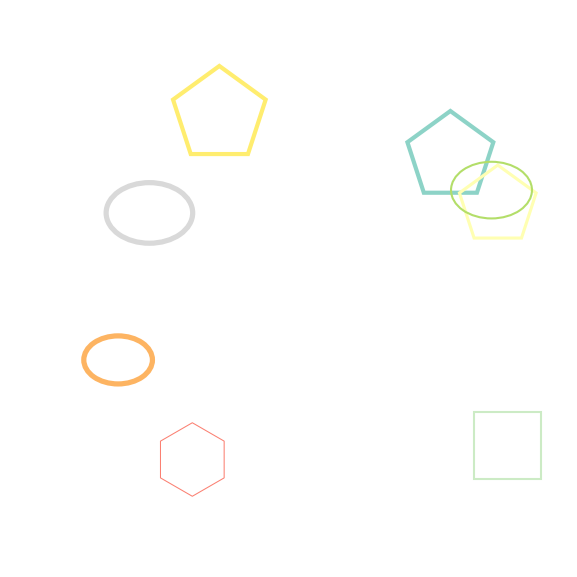[{"shape": "pentagon", "thickness": 2, "radius": 0.39, "center": [0.78, 0.729]}, {"shape": "pentagon", "thickness": 1.5, "radius": 0.35, "center": [0.862, 0.643]}, {"shape": "hexagon", "thickness": 0.5, "radius": 0.32, "center": [0.333, 0.203]}, {"shape": "oval", "thickness": 2.5, "radius": 0.3, "center": [0.205, 0.376]}, {"shape": "oval", "thickness": 1, "radius": 0.35, "center": [0.851, 0.67]}, {"shape": "oval", "thickness": 2.5, "radius": 0.37, "center": [0.259, 0.63]}, {"shape": "square", "thickness": 1, "radius": 0.29, "center": [0.878, 0.227]}, {"shape": "pentagon", "thickness": 2, "radius": 0.42, "center": [0.38, 0.801]}]